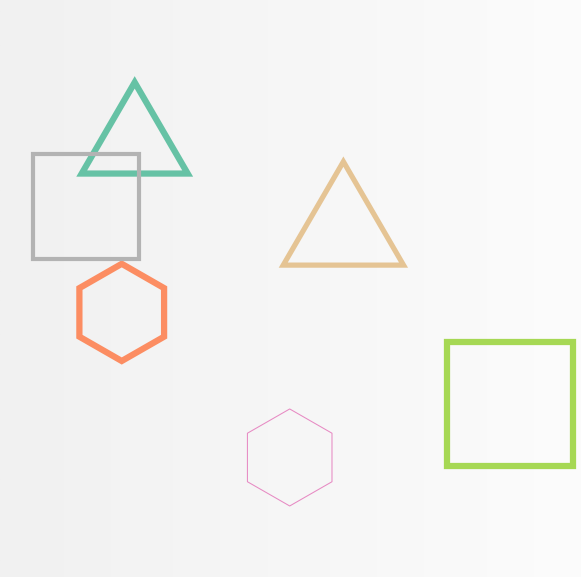[{"shape": "triangle", "thickness": 3, "radius": 0.53, "center": [0.232, 0.751]}, {"shape": "hexagon", "thickness": 3, "radius": 0.42, "center": [0.209, 0.458]}, {"shape": "hexagon", "thickness": 0.5, "radius": 0.42, "center": [0.498, 0.207]}, {"shape": "square", "thickness": 3, "radius": 0.54, "center": [0.877, 0.3]}, {"shape": "triangle", "thickness": 2.5, "radius": 0.6, "center": [0.591, 0.6]}, {"shape": "square", "thickness": 2, "radius": 0.45, "center": [0.148, 0.642]}]